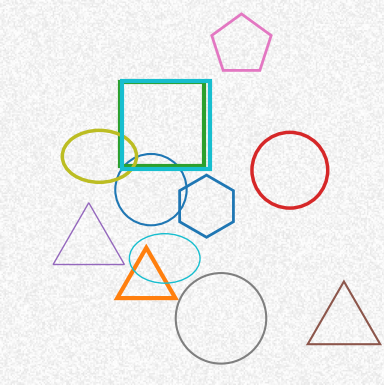[{"shape": "hexagon", "thickness": 2, "radius": 0.4, "center": [0.536, 0.464]}, {"shape": "circle", "thickness": 1.5, "radius": 0.46, "center": [0.392, 0.507]}, {"shape": "triangle", "thickness": 3, "radius": 0.44, "center": [0.38, 0.269]}, {"shape": "square", "thickness": 3, "radius": 0.54, "center": [0.42, 0.678]}, {"shape": "circle", "thickness": 2.5, "radius": 0.49, "center": [0.753, 0.558]}, {"shape": "triangle", "thickness": 1, "radius": 0.53, "center": [0.231, 0.366]}, {"shape": "triangle", "thickness": 1.5, "radius": 0.54, "center": [0.893, 0.16]}, {"shape": "pentagon", "thickness": 2, "radius": 0.41, "center": [0.627, 0.883]}, {"shape": "circle", "thickness": 1.5, "radius": 0.59, "center": [0.574, 0.173]}, {"shape": "oval", "thickness": 2.5, "radius": 0.48, "center": [0.258, 0.594]}, {"shape": "square", "thickness": 3, "radius": 0.57, "center": [0.432, 0.675]}, {"shape": "oval", "thickness": 1, "radius": 0.46, "center": [0.428, 0.329]}]